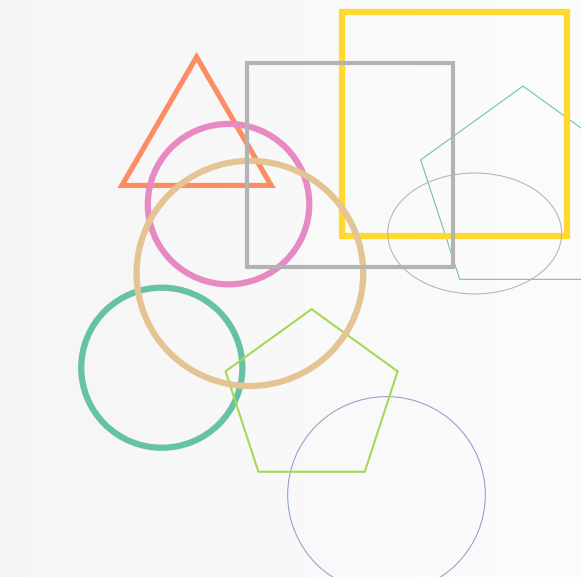[{"shape": "pentagon", "thickness": 0.5, "radius": 0.92, "center": [0.9, 0.665]}, {"shape": "circle", "thickness": 3, "radius": 0.69, "center": [0.278, 0.362]}, {"shape": "triangle", "thickness": 2.5, "radius": 0.74, "center": [0.338, 0.752]}, {"shape": "circle", "thickness": 0.5, "radius": 0.85, "center": [0.665, 0.142]}, {"shape": "circle", "thickness": 3, "radius": 0.69, "center": [0.393, 0.646]}, {"shape": "pentagon", "thickness": 1, "radius": 0.78, "center": [0.536, 0.308]}, {"shape": "square", "thickness": 3, "radius": 0.97, "center": [0.782, 0.784]}, {"shape": "circle", "thickness": 3, "radius": 0.97, "center": [0.43, 0.526]}, {"shape": "oval", "thickness": 0.5, "radius": 0.75, "center": [0.817, 0.595]}, {"shape": "square", "thickness": 2, "radius": 0.89, "center": [0.602, 0.714]}]